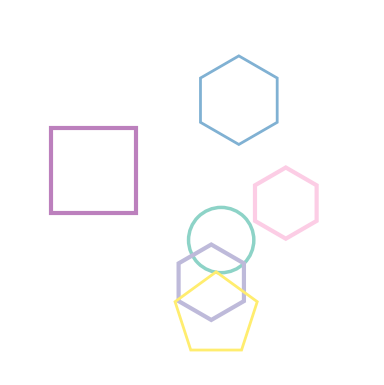[{"shape": "circle", "thickness": 2.5, "radius": 0.42, "center": [0.574, 0.376]}, {"shape": "hexagon", "thickness": 3, "radius": 0.49, "center": [0.549, 0.267]}, {"shape": "hexagon", "thickness": 2, "radius": 0.58, "center": [0.62, 0.74]}, {"shape": "hexagon", "thickness": 3, "radius": 0.46, "center": [0.742, 0.472]}, {"shape": "square", "thickness": 3, "radius": 0.55, "center": [0.243, 0.558]}, {"shape": "pentagon", "thickness": 2, "radius": 0.56, "center": [0.561, 0.182]}]